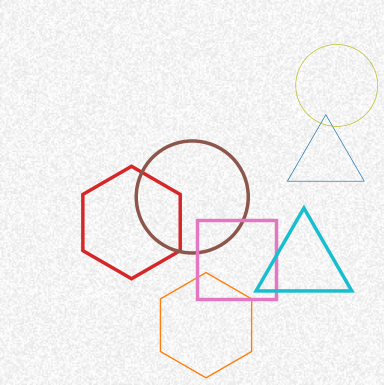[{"shape": "triangle", "thickness": 0.5, "radius": 0.58, "center": [0.846, 0.587]}, {"shape": "hexagon", "thickness": 1, "radius": 0.68, "center": [0.535, 0.155]}, {"shape": "hexagon", "thickness": 2.5, "radius": 0.73, "center": [0.342, 0.422]}, {"shape": "circle", "thickness": 2.5, "radius": 0.73, "center": [0.499, 0.488]}, {"shape": "square", "thickness": 2.5, "radius": 0.51, "center": [0.613, 0.326]}, {"shape": "circle", "thickness": 0.5, "radius": 0.53, "center": [0.875, 0.778]}, {"shape": "triangle", "thickness": 2.5, "radius": 0.72, "center": [0.789, 0.316]}]